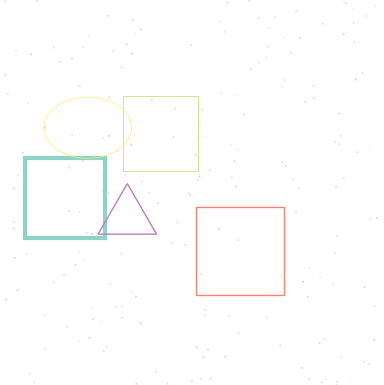[{"shape": "square", "thickness": 3, "radius": 0.52, "center": [0.168, 0.485]}, {"shape": "square", "thickness": 1, "radius": 0.57, "center": [0.623, 0.348]}, {"shape": "square", "thickness": 0.5, "radius": 0.49, "center": [0.416, 0.653]}, {"shape": "triangle", "thickness": 1, "radius": 0.44, "center": [0.331, 0.436]}, {"shape": "oval", "thickness": 0.5, "radius": 0.57, "center": [0.228, 0.668]}]